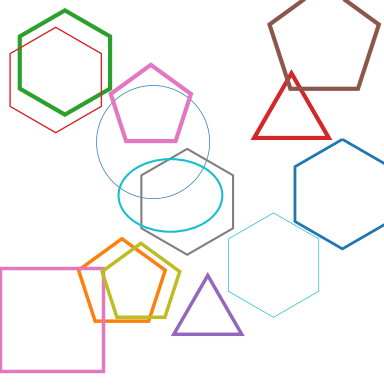[{"shape": "circle", "thickness": 0.5, "radius": 0.73, "center": [0.398, 0.631]}, {"shape": "hexagon", "thickness": 2, "radius": 0.71, "center": [0.889, 0.496]}, {"shape": "pentagon", "thickness": 2.5, "radius": 0.59, "center": [0.317, 0.262]}, {"shape": "hexagon", "thickness": 3, "radius": 0.68, "center": [0.169, 0.838]}, {"shape": "hexagon", "thickness": 1, "radius": 0.68, "center": [0.145, 0.792]}, {"shape": "triangle", "thickness": 3, "radius": 0.56, "center": [0.757, 0.698]}, {"shape": "triangle", "thickness": 2.5, "radius": 0.51, "center": [0.54, 0.183]}, {"shape": "pentagon", "thickness": 3, "radius": 0.75, "center": [0.842, 0.89]}, {"shape": "square", "thickness": 2.5, "radius": 0.67, "center": [0.134, 0.171]}, {"shape": "pentagon", "thickness": 3, "radius": 0.55, "center": [0.392, 0.722]}, {"shape": "hexagon", "thickness": 1.5, "radius": 0.69, "center": [0.486, 0.476]}, {"shape": "pentagon", "thickness": 2.5, "radius": 0.53, "center": [0.366, 0.262]}, {"shape": "hexagon", "thickness": 0.5, "radius": 0.68, "center": [0.71, 0.311]}, {"shape": "oval", "thickness": 1.5, "radius": 0.67, "center": [0.443, 0.492]}]